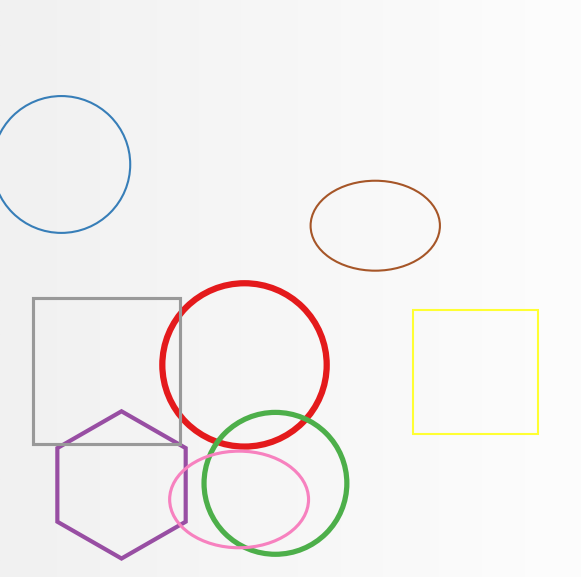[{"shape": "circle", "thickness": 3, "radius": 0.71, "center": [0.421, 0.367]}, {"shape": "circle", "thickness": 1, "radius": 0.59, "center": [0.106, 0.714]}, {"shape": "circle", "thickness": 2.5, "radius": 0.61, "center": [0.474, 0.162]}, {"shape": "hexagon", "thickness": 2, "radius": 0.64, "center": [0.209, 0.159]}, {"shape": "square", "thickness": 1, "radius": 0.54, "center": [0.819, 0.356]}, {"shape": "oval", "thickness": 1, "radius": 0.56, "center": [0.646, 0.608]}, {"shape": "oval", "thickness": 1.5, "radius": 0.6, "center": [0.411, 0.134]}, {"shape": "square", "thickness": 1.5, "radius": 0.63, "center": [0.184, 0.356]}]